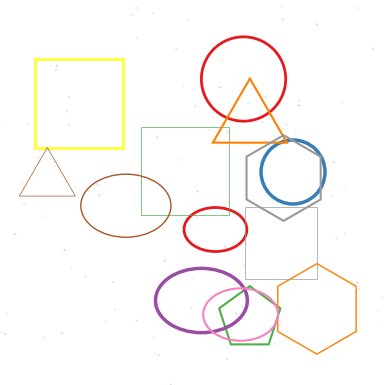[{"shape": "oval", "thickness": 2, "radius": 0.41, "center": [0.56, 0.404]}, {"shape": "circle", "thickness": 2, "radius": 0.55, "center": [0.633, 0.795]}, {"shape": "circle", "thickness": 2.5, "radius": 0.42, "center": [0.761, 0.553]}, {"shape": "square", "thickness": 0.5, "radius": 0.57, "center": [0.481, 0.555]}, {"shape": "pentagon", "thickness": 1.5, "radius": 0.42, "center": [0.649, 0.173]}, {"shape": "oval", "thickness": 2.5, "radius": 0.6, "center": [0.523, 0.219]}, {"shape": "triangle", "thickness": 1.5, "radius": 0.56, "center": [0.649, 0.685]}, {"shape": "hexagon", "thickness": 1, "radius": 0.59, "center": [0.823, 0.198]}, {"shape": "square", "thickness": 2, "radius": 0.57, "center": [0.205, 0.731]}, {"shape": "oval", "thickness": 1, "radius": 0.59, "center": [0.327, 0.466]}, {"shape": "triangle", "thickness": 0.5, "radius": 0.42, "center": [0.123, 0.533]}, {"shape": "oval", "thickness": 1.5, "radius": 0.49, "center": [0.625, 0.183]}, {"shape": "square", "thickness": 0.5, "radius": 0.47, "center": [0.73, 0.369]}, {"shape": "hexagon", "thickness": 1.5, "radius": 0.56, "center": [0.737, 0.538]}]